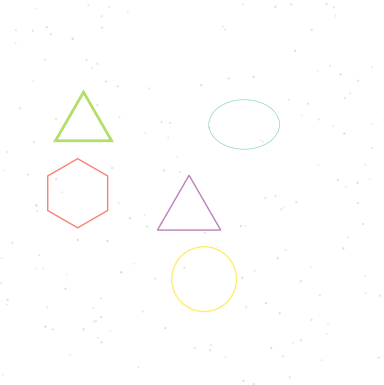[{"shape": "oval", "thickness": 0.5, "radius": 0.46, "center": [0.634, 0.677]}, {"shape": "hexagon", "thickness": 1, "radius": 0.45, "center": [0.202, 0.498]}, {"shape": "triangle", "thickness": 2, "radius": 0.42, "center": [0.217, 0.676]}, {"shape": "triangle", "thickness": 1, "radius": 0.47, "center": [0.491, 0.45]}, {"shape": "circle", "thickness": 1, "radius": 0.42, "center": [0.53, 0.275]}]